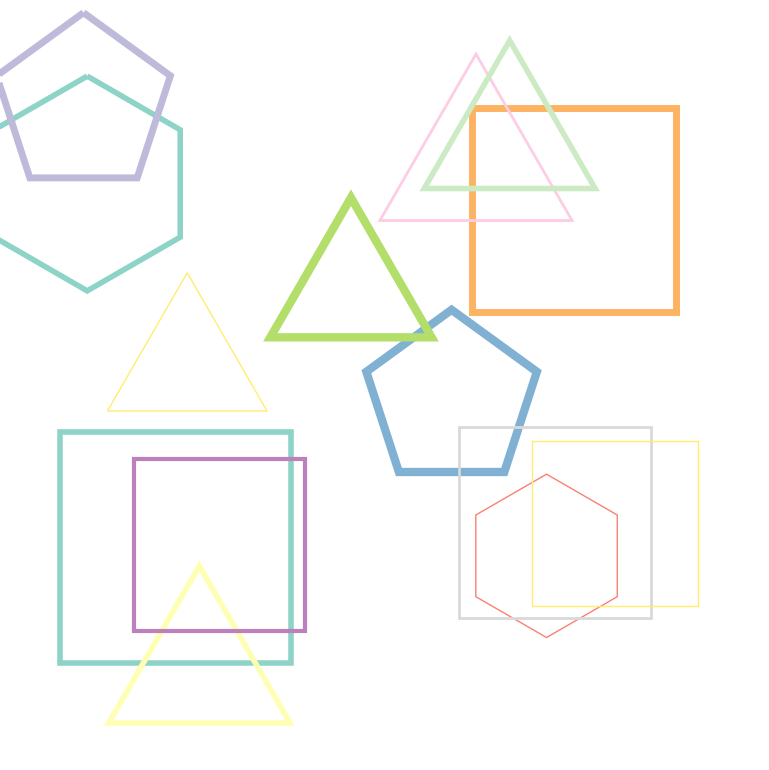[{"shape": "hexagon", "thickness": 2, "radius": 0.7, "center": [0.113, 0.762]}, {"shape": "square", "thickness": 2, "radius": 0.75, "center": [0.228, 0.289]}, {"shape": "triangle", "thickness": 2, "radius": 0.68, "center": [0.259, 0.129]}, {"shape": "pentagon", "thickness": 2.5, "radius": 0.59, "center": [0.108, 0.865]}, {"shape": "hexagon", "thickness": 0.5, "radius": 0.53, "center": [0.71, 0.278]}, {"shape": "pentagon", "thickness": 3, "radius": 0.58, "center": [0.586, 0.481]}, {"shape": "square", "thickness": 2.5, "radius": 0.66, "center": [0.745, 0.727]}, {"shape": "triangle", "thickness": 3, "radius": 0.6, "center": [0.456, 0.622]}, {"shape": "triangle", "thickness": 1, "radius": 0.72, "center": [0.618, 0.786]}, {"shape": "square", "thickness": 1, "radius": 0.62, "center": [0.721, 0.321]}, {"shape": "square", "thickness": 1.5, "radius": 0.56, "center": [0.285, 0.292]}, {"shape": "triangle", "thickness": 2, "radius": 0.64, "center": [0.662, 0.819]}, {"shape": "square", "thickness": 0.5, "radius": 0.54, "center": [0.799, 0.32]}, {"shape": "triangle", "thickness": 0.5, "radius": 0.6, "center": [0.243, 0.526]}]